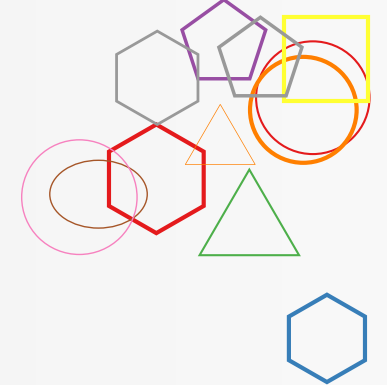[{"shape": "hexagon", "thickness": 3, "radius": 0.71, "center": [0.403, 0.536]}, {"shape": "circle", "thickness": 1.5, "radius": 0.73, "center": [0.807, 0.746]}, {"shape": "hexagon", "thickness": 3, "radius": 0.57, "center": [0.844, 0.121]}, {"shape": "triangle", "thickness": 1.5, "radius": 0.74, "center": [0.643, 0.411]}, {"shape": "pentagon", "thickness": 2.5, "radius": 0.57, "center": [0.578, 0.887]}, {"shape": "circle", "thickness": 3, "radius": 0.69, "center": [0.783, 0.715]}, {"shape": "triangle", "thickness": 0.5, "radius": 0.52, "center": [0.568, 0.625]}, {"shape": "square", "thickness": 3, "radius": 0.54, "center": [0.841, 0.847]}, {"shape": "oval", "thickness": 1, "radius": 0.63, "center": [0.254, 0.496]}, {"shape": "circle", "thickness": 1, "radius": 0.74, "center": [0.205, 0.488]}, {"shape": "pentagon", "thickness": 2.5, "radius": 0.56, "center": [0.672, 0.842]}, {"shape": "hexagon", "thickness": 2, "radius": 0.61, "center": [0.406, 0.798]}]